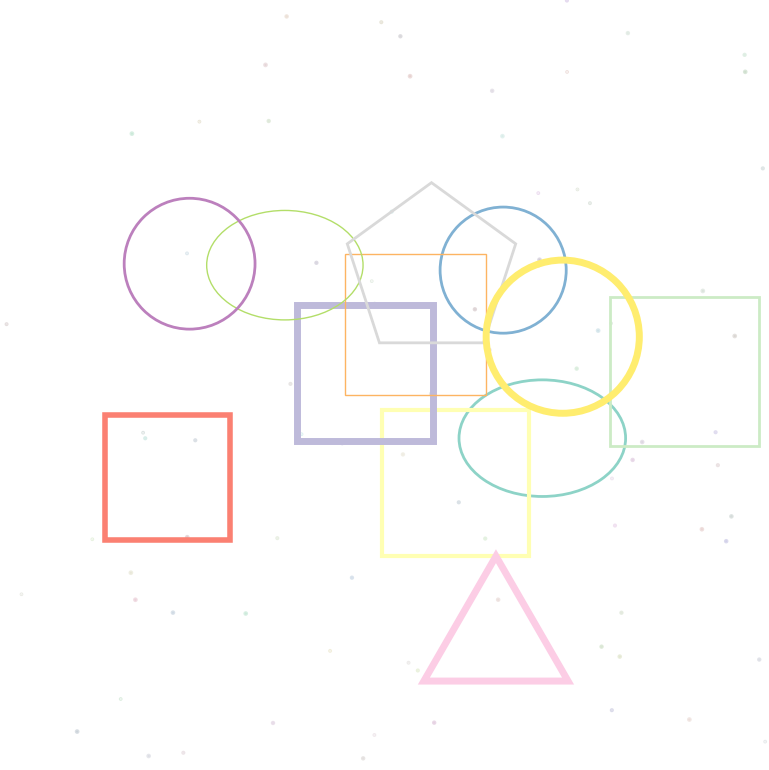[{"shape": "oval", "thickness": 1, "radius": 0.54, "center": [0.704, 0.431]}, {"shape": "square", "thickness": 1.5, "radius": 0.47, "center": [0.592, 0.373]}, {"shape": "square", "thickness": 2.5, "radius": 0.44, "center": [0.474, 0.516]}, {"shape": "square", "thickness": 2, "radius": 0.41, "center": [0.217, 0.38]}, {"shape": "circle", "thickness": 1, "radius": 0.41, "center": [0.653, 0.649]}, {"shape": "square", "thickness": 0.5, "radius": 0.46, "center": [0.539, 0.578]}, {"shape": "oval", "thickness": 0.5, "radius": 0.51, "center": [0.37, 0.656]}, {"shape": "triangle", "thickness": 2.5, "radius": 0.54, "center": [0.644, 0.17]}, {"shape": "pentagon", "thickness": 1, "radius": 0.57, "center": [0.56, 0.648]}, {"shape": "circle", "thickness": 1, "radius": 0.42, "center": [0.246, 0.658]}, {"shape": "square", "thickness": 1, "radius": 0.49, "center": [0.889, 0.518]}, {"shape": "circle", "thickness": 2.5, "radius": 0.5, "center": [0.731, 0.563]}]